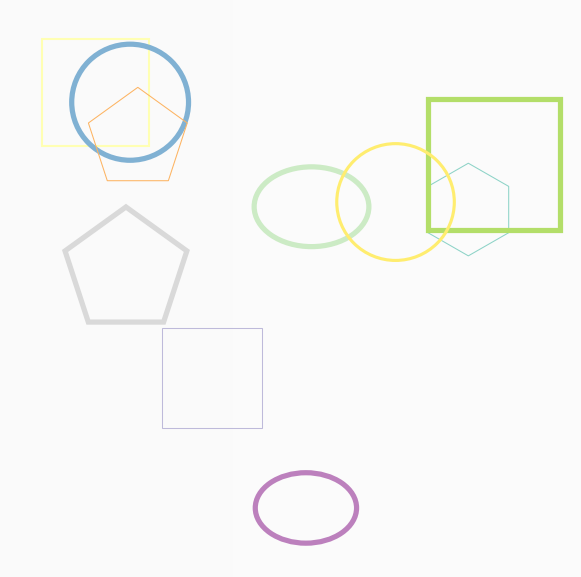[{"shape": "hexagon", "thickness": 0.5, "radius": 0.4, "center": [0.806, 0.636]}, {"shape": "square", "thickness": 1, "radius": 0.46, "center": [0.164, 0.839]}, {"shape": "square", "thickness": 0.5, "radius": 0.43, "center": [0.365, 0.345]}, {"shape": "circle", "thickness": 2.5, "radius": 0.5, "center": [0.224, 0.822]}, {"shape": "pentagon", "thickness": 0.5, "radius": 0.45, "center": [0.237, 0.759]}, {"shape": "square", "thickness": 2.5, "radius": 0.57, "center": [0.849, 0.715]}, {"shape": "pentagon", "thickness": 2.5, "radius": 0.55, "center": [0.217, 0.531]}, {"shape": "oval", "thickness": 2.5, "radius": 0.44, "center": [0.526, 0.12]}, {"shape": "oval", "thickness": 2.5, "radius": 0.49, "center": [0.536, 0.641]}, {"shape": "circle", "thickness": 1.5, "radius": 0.51, "center": [0.68, 0.649]}]